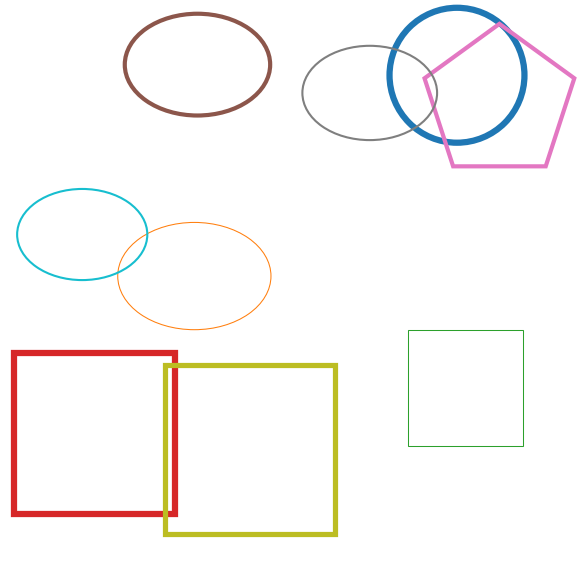[{"shape": "circle", "thickness": 3, "radius": 0.58, "center": [0.791, 0.869]}, {"shape": "oval", "thickness": 0.5, "radius": 0.66, "center": [0.337, 0.521]}, {"shape": "square", "thickness": 0.5, "radius": 0.5, "center": [0.806, 0.327]}, {"shape": "square", "thickness": 3, "radius": 0.7, "center": [0.163, 0.249]}, {"shape": "oval", "thickness": 2, "radius": 0.63, "center": [0.342, 0.887]}, {"shape": "pentagon", "thickness": 2, "radius": 0.68, "center": [0.865, 0.821]}, {"shape": "oval", "thickness": 1, "radius": 0.58, "center": [0.64, 0.838]}, {"shape": "square", "thickness": 2.5, "radius": 0.73, "center": [0.433, 0.221]}, {"shape": "oval", "thickness": 1, "radius": 0.56, "center": [0.142, 0.593]}]